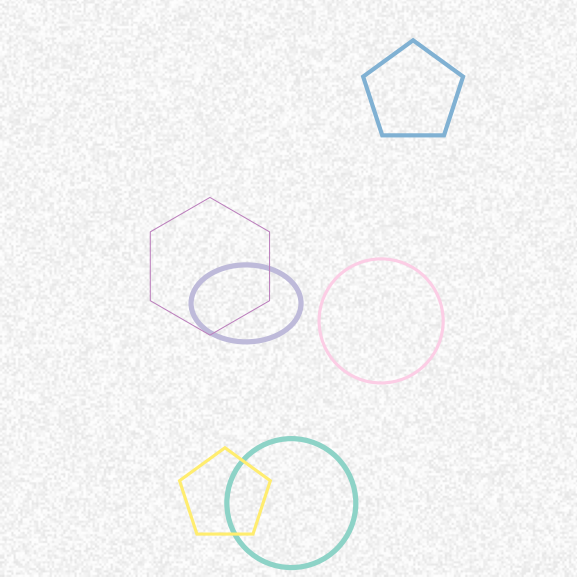[{"shape": "circle", "thickness": 2.5, "radius": 0.56, "center": [0.504, 0.128]}, {"shape": "oval", "thickness": 2.5, "radius": 0.48, "center": [0.426, 0.474]}, {"shape": "pentagon", "thickness": 2, "radius": 0.45, "center": [0.715, 0.838]}, {"shape": "circle", "thickness": 1.5, "radius": 0.54, "center": [0.66, 0.443]}, {"shape": "hexagon", "thickness": 0.5, "radius": 0.6, "center": [0.364, 0.538]}, {"shape": "pentagon", "thickness": 1.5, "radius": 0.41, "center": [0.39, 0.141]}]